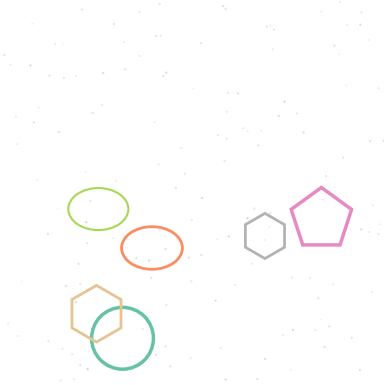[{"shape": "circle", "thickness": 2.5, "radius": 0.4, "center": [0.318, 0.121]}, {"shape": "oval", "thickness": 2, "radius": 0.39, "center": [0.395, 0.356]}, {"shape": "pentagon", "thickness": 2.5, "radius": 0.41, "center": [0.835, 0.431]}, {"shape": "oval", "thickness": 1.5, "radius": 0.39, "center": [0.255, 0.457]}, {"shape": "hexagon", "thickness": 2, "radius": 0.37, "center": [0.251, 0.185]}, {"shape": "hexagon", "thickness": 2, "radius": 0.29, "center": [0.688, 0.387]}]